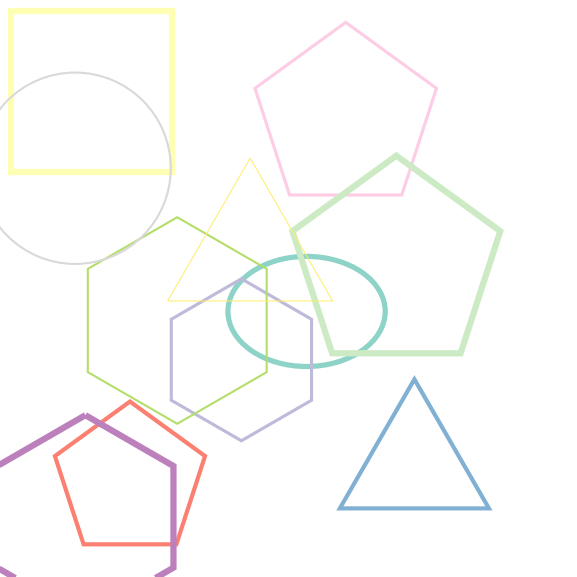[{"shape": "oval", "thickness": 2.5, "radius": 0.68, "center": [0.531, 0.46]}, {"shape": "square", "thickness": 3, "radius": 0.7, "center": [0.159, 0.841]}, {"shape": "hexagon", "thickness": 1.5, "radius": 0.7, "center": [0.418, 0.376]}, {"shape": "pentagon", "thickness": 2, "radius": 0.68, "center": [0.225, 0.167]}, {"shape": "triangle", "thickness": 2, "radius": 0.75, "center": [0.718, 0.193]}, {"shape": "hexagon", "thickness": 1, "radius": 0.89, "center": [0.307, 0.444]}, {"shape": "pentagon", "thickness": 1.5, "radius": 0.83, "center": [0.599, 0.795]}, {"shape": "circle", "thickness": 1, "radius": 0.83, "center": [0.13, 0.708]}, {"shape": "hexagon", "thickness": 3, "radius": 0.88, "center": [0.148, 0.104]}, {"shape": "pentagon", "thickness": 3, "radius": 0.95, "center": [0.686, 0.54]}, {"shape": "triangle", "thickness": 0.5, "radius": 0.82, "center": [0.433, 0.56]}]